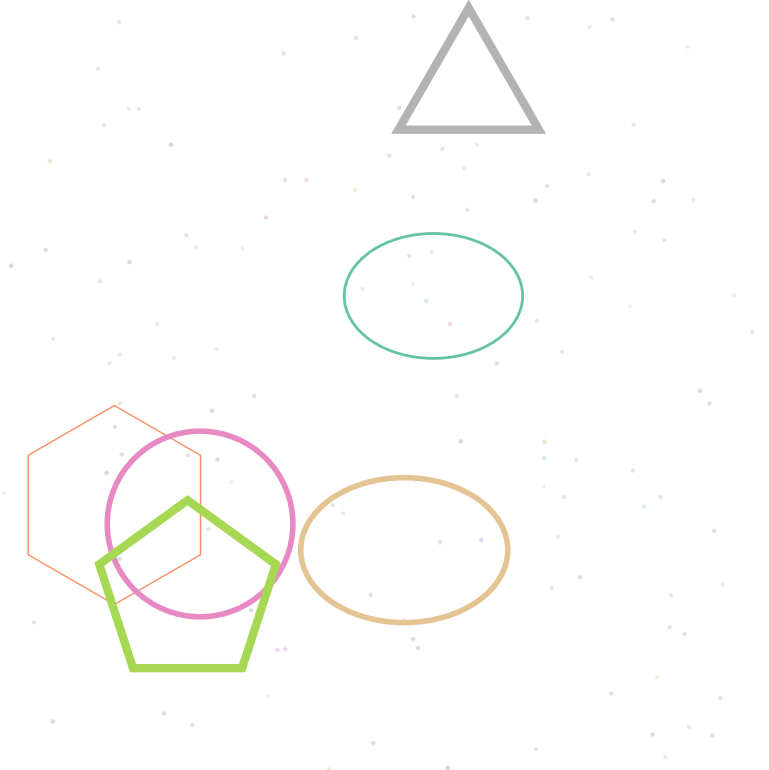[{"shape": "oval", "thickness": 1, "radius": 0.58, "center": [0.563, 0.616]}, {"shape": "hexagon", "thickness": 0.5, "radius": 0.65, "center": [0.149, 0.344]}, {"shape": "circle", "thickness": 2, "radius": 0.6, "center": [0.26, 0.32]}, {"shape": "pentagon", "thickness": 3, "radius": 0.6, "center": [0.244, 0.23]}, {"shape": "oval", "thickness": 2, "radius": 0.67, "center": [0.525, 0.286]}, {"shape": "triangle", "thickness": 3, "radius": 0.53, "center": [0.609, 0.884]}]